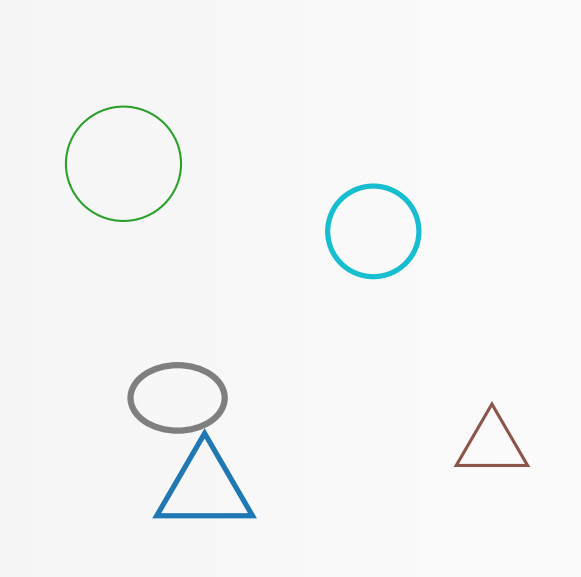[{"shape": "triangle", "thickness": 2.5, "radius": 0.48, "center": [0.352, 0.154]}, {"shape": "circle", "thickness": 1, "radius": 0.5, "center": [0.212, 0.716]}, {"shape": "triangle", "thickness": 1.5, "radius": 0.35, "center": [0.846, 0.229]}, {"shape": "oval", "thickness": 3, "radius": 0.41, "center": [0.306, 0.31]}, {"shape": "circle", "thickness": 2.5, "radius": 0.39, "center": [0.642, 0.598]}]